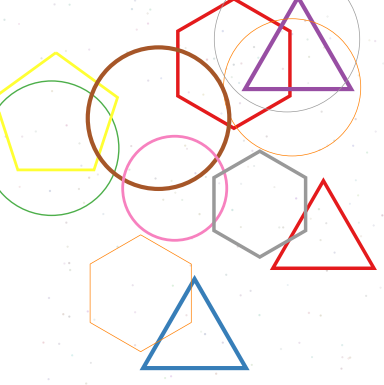[{"shape": "hexagon", "thickness": 2.5, "radius": 0.84, "center": [0.607, 0.835]}, {"shape": "triangle", "thickness": 2.5, "radius": 0.76, "center": [0.84, 0.379]}, {"shape": "triangle", "thickness": 3, "radius": 0.77, "center": [0.505, 0.121]}, {"shape": "circle", "thickness": 1, "radius": 0.87, "center": [0.134, 0.615]}, {"shape": "triangle", "thickness": 3, "radius": 0.79, "center": [0.774, 0.848]}, {"shape": "hexagon", "thickness": 0.5, "radius": 0.76, "center": [0.365, 0.238]}, {"shape": "circle", "thickness": 0.5, "radius": 0.89, "center": [0.759, 0.773]}, {"shape": "pentagon", "thickness": 2, "radius": 0.84, "center": [0.145, 0.695]}, {"shape": "circle", "thickness": 3, "radius": 0.92, "center": [0.412, 0.693]}, {"shape": "circle", "thickness": 2, "radius": 0.68, "center": [0.454, 0.511]}, {"shape": "circle", "thickness": 0.5, "radius": 0.94, "center": [0.745, 0.898]}, {"shape": "hexagon", "thickness": 2.5, "radius": 0.69, "center": [0.675, 0.47]}]